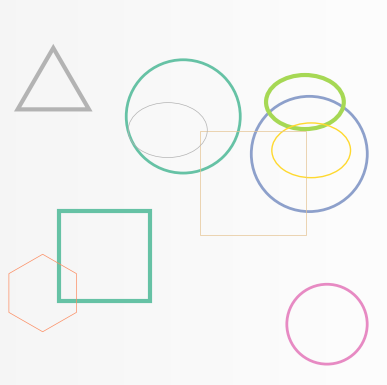[{"shape": "circle", "thickness": 2, "radius": 0.74, "center": [0.473, 0.698]}, {"shape": "square", "thickness": 3, "radius": 0.59, "center": [0.269, 0.336]}, {"shape": "hexagon", "thickness": 0.5, "radius": 0.5, "center": [0.11, 0.239]}, {"shape": "circle", "thickness": 2, "radius": 0.75, "center": [0.798, 0.6]}, {"shape": "circle", "thickness": 2, "radius": 0.52, "center": [0.844, 0.158]}, {"shape": "oval", "thickness": 3, "radius": 0.5, "center": [0.787, 0.735]}, {"shape": "oval", "thickness": 1, "radius": 0.51, "center": [0.803, 0.61]}, {"shape": "square", "thickness": 0.5, "radius": 0.68, "center": [0.653, 0.525]}, {"shape": "oval", "thickness": 0.5, "radius": 0.51, "center": [0.433, 0.662]}, {"shape": "triangle", "thickness": 3, "radius": 0.53, "center": [0.138, 0.769]}]